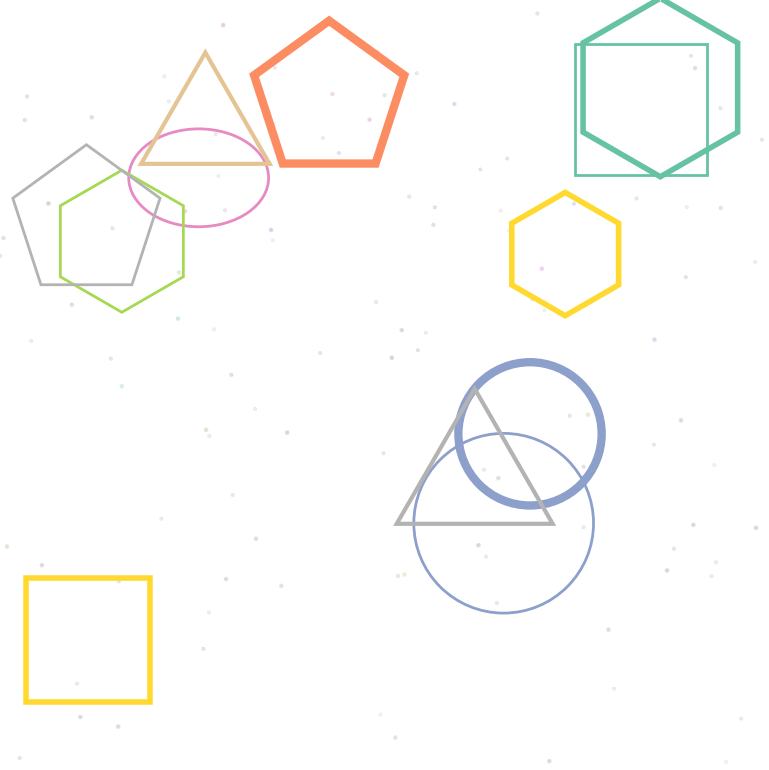[{"shape": "square", "thickness": 1, "radius": 0.43, "center": [0.833, 0.858]}, {"shape": "hexagon", "thickness": 2, "radius": 0.58, "center": [0.858, 0.886]}, {"shape": "pentagon", "thickness": 3, "radius": 0.51, "center": [0.427, 0.871]}, {"shape": "circle", "thickness": 3, "radius": 0.47, "center": [0.688, 0.437]}, {"shape": "circle", "thickness": 1, "radius": 0.58, "center": [0.654, 0.32]}, {"shape": "oval", "thickness": 1, "radius": 0.45, "center": [0.258, 0.769]}, {"shape": "hexagon", "thickness": 1, "radius": 0.46, "center": [0.158, 0.687]}, {"shape": "square", "thickness": 2, "radius": 0.4, "center": [0.115, 0.169]}, {"shape": "hexagon", "thickness": 2, "radius": 0.4, "center": [0.734, 0.67]}, {"shape": "triangle", "thickness": 1.5, "radius": 0.48, "center": [0.267, 0.835]}, {"shape": "pentagon", "thickness": 1, "radius": 0.5, "center": [0.112, 0.712]}, {"shape": "triangle", "thickness": 1.5, "radius": 0.58, "center": [0.616, 0.378]}]